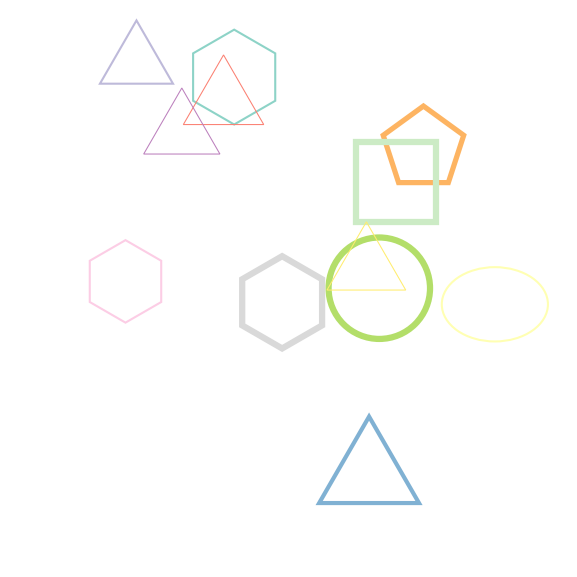[{"shape": "hexagon", "thickness": 1, "radius": 0.41, "center": [0.405, 0.866]}, {"shape": "oval", "thickness": 1, "radius": 0.46, "center": [0.857, 0.472]}, {"shape": "triangle", "thickness": 1, "radius": 0.37, "center": [0.236, 0.891]}, {"shape": "triangle", "thickness": 0.5, "radius": 0.4, "center": [0.387, 0.824]}, {"shape": "triangle", "thickness": 2, "radius": 0.5, "center": [0.639, 0.178]}, {"shape": "pentagon", "thickness": 2.5, "radius": 0.37, "center": [0.733, 0.742]}, {"shape": "circle", "thickness": 3, "radius": 0.44, "center": [0.657, 0.5]}, {"shape": "hexagon", "thickness": 1, "radius": 0.36, "center": [0.217, 0.512]}, {"shape": "hexagon", "thickness": 3, "radius": 0.4, "center": [0.489, 0.476]}, {"shape": "triangle", "thickness": 0.5, "radius": 0.38, "center": [0.315, 0.771]}, {"shape": "square", "thickness": 3, "radius": 0.35, "center": [0.685, 0.685]}, {"shape": "triangle", "thickness": 0.5, "radius": 0.39, "center": [0.634, 0.536]}]